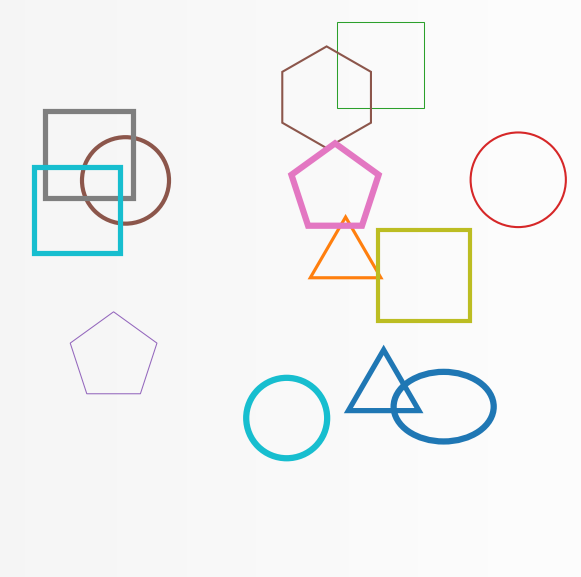[{"shape": "oval", "thickness": 3, "radius": 0.43, "center": [0.763, 0.295]}, {"shape": "triangle", "thickness": 2.5, "radius": 0.35, "center": [0.66, 0.323]}, {"shape": "triangle", "thickness": 1.5, "radius": 0.35, "center": [0.595, 0.553]}, {"shape": "square", "thickness": 0.5, "radius": 0.38, "center": [0.655, 0.887]}, {"shape": "circle", "thickness": 1, "radius": 0.41, "center": [0.892, 0.688]}, {"shape": "pentagon", "thickness": 0.5, "radius": 0.39, "center": [0.195, 0.381]}, {"shape": "hexagon", "thickness": 1, "radius": 0.44, "center": [0.562, 0.831]}, {"shape": "circle", "thickness": 2, "radius": 0.37, "center": [0.216, 0.687]}, {"shape": "pentagon", "thickness": 3, "radius": 0.39, "center": [0.576, 0.672]}, {"shape": "square", "thickness": 2.5, "radius": 0.38, "center": [0.153, 0.731]}, {"shape": "square", "thickness": 2, "radius": 0.4, "center": [0.73, 0.522]}, {"shape": "square", "thickness": 2.5, "radius": 0.37, "center": [0.132, 0.635]}, {"shape": "circle", "thickness": 3, "radius": 0.35, "center": [0.493, 0.275]}]